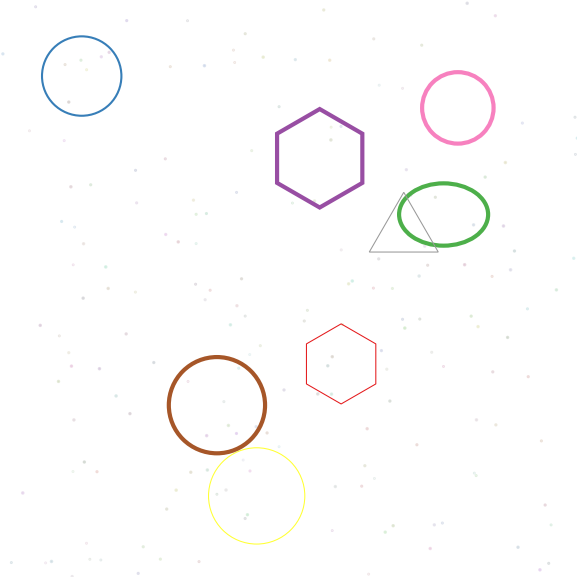[{"shape": "hexagon", "thickness": 0.5, "radius": 0.35, "center": [0.591, 0.369]}, {"shape": "circle", "thickness": 1, "radius": 0.34, "center": [0.141, 0.867]}, {"shape": "oval", "thickness": 2, "radius": 0.39, "center": [0.768, 0.628]}, {"shape": "hexagon", "thickness": 2, "radius": 0.43, "center": [0.554, 0.725]}, {"shape": "circle", "thickness": 0.5, "radius": 0.42, "center": [0.444, 0.14]}, {"shape": "circle", "thickness": 2, "radius": 0.42, "center": [0.376, 0.298]}, {"shape": "circle", "thickness": 2, "radius": 0.31, "center": [0.793, 0.812]}, {"shape": "triangle", "thickness": 0.5, "radius": 0.34, "center": [0.699, 0.597]}]